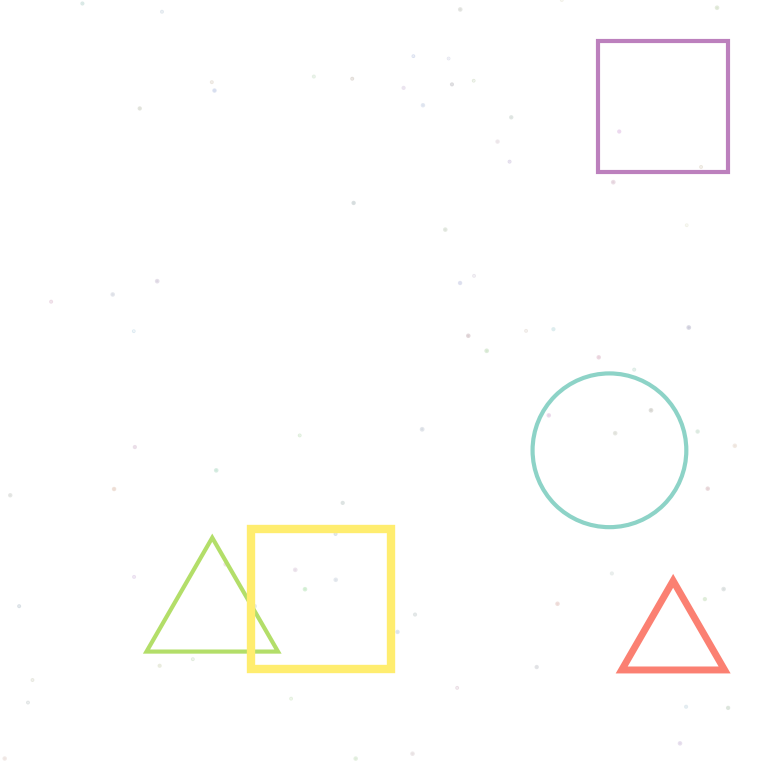[{"shape": "circle", "thickness": 1.5, "radius": 0.5, "center": [0.791, 0.415]}, {"shape": "triangle", "thickness": 2.5, "radius": 0.39, "center": [0.874, 0.169]}, {"shape": "triangle", "thickness": 1.5, "radius": 0.49, "center": [0.276, 0.203]}, {"shape": "square", "thickness": 1.5, "radius": 0.42, "center": [0.861, 0.862]}, {"shape": "square", "thickness": 3, "radius": 0.45, "center": [0.417, 0.222]}]